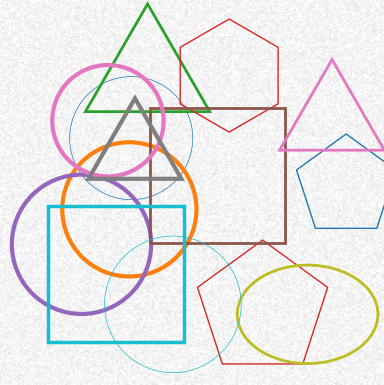[{"shape": "pentagon", "thickness": 1, "radius": 0.68, "center": [0.899, 0.517]}, {"shape": "circle", "thickness": 0.5, "radius": 0.8, "center": [0.341, 0.641]}, {"shape": "circle", "thickness": 3, "radius": 0.87, "center": [0.336, 0.456]}, {"shape": "triangle", "thickness": 2, "radius": 0.93, "center": [0.383, 0.803]}, {"shape": "pentagon", "thickness": 1, "radius": 0.89, "center": [0.682, 0.199]}, {"shape": "hexagon", "thickness": 1, "radius": 0.73, "center": [0.595, 0.804]}, {"shape": "circle", "thickness": 3, "radius": 0.9, "center": [0.212, 0.365]}, {"shape": "square", "thickness": 2, "radius": 0.88, "center": [0.565, 0.544]}, {"shape": "circle", "thickness": 3, "radius": 0.72, "center": [0.28, 0.686]}, {"shape": "triangle", "thickness": 2, "radius": 0.78, "center": [0.862, 0.688]}, {"shape": "triangle", "thickness": 3, "radius": 0.7, "center": [0.351, 0.605]}, {"shape": "oval", "thickness": 2, "radius": 0.91, "center": [0.799, 0.184]}, {"shape": "square", "thickness": 2.5, "radius": 0.88, "center": [0.302, 0.288]}, {"shape": "circle", "thickness": 0.5, "radius": 0.89, "center": [0.449, 0.209]}]